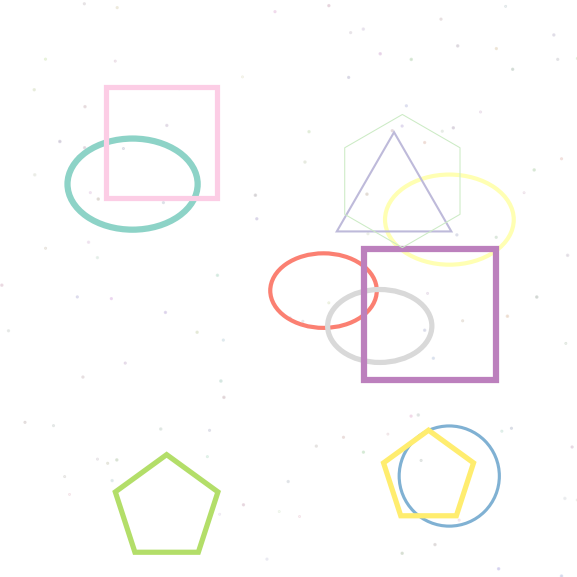[{"shape": "oval", "thickness": 3, "radius": 0.56, "center": [0.23, 0.68]}, {"shape": "oval", "thickness": 2, "radius": 0.56, "center": [0.778, 0.619]}, {"shape": "triangle", "thickness": 1, "radius": 0.57, "center": [0.682, 0.656]}, {"shape": "oval", "thickness": 2, "radius": 0.46, "center": [0.56, 0.496]}, {"shape": "circle", "thickness": 1.5, "radius": 0.43, "center": [0.778, 0.175]}, {"shape": "pentagon", "thickness": 2.5, "radius": 0.47, "center": [0.289, 0.118]}, {"shape": "square", "thickness": 2.5, "radius": 0.48, "center": [0.28, 0.752]}, {"shape": "oval", "thickness": 2.5, "radius": 0.45, "center": [0.658, 0.435]}, {"shape": "square", "thickness": 3, "radius": 0.57, "center": [0.745, 0.455]}, {"shape": "hexagon", "thickness": 0.5, "radius": 0.58, "center": [0.697, 0.686]}, {"shape": "pentagon", "thickness": 2.5, "radius": 0.41, "center": [0.742, 0.172]}]